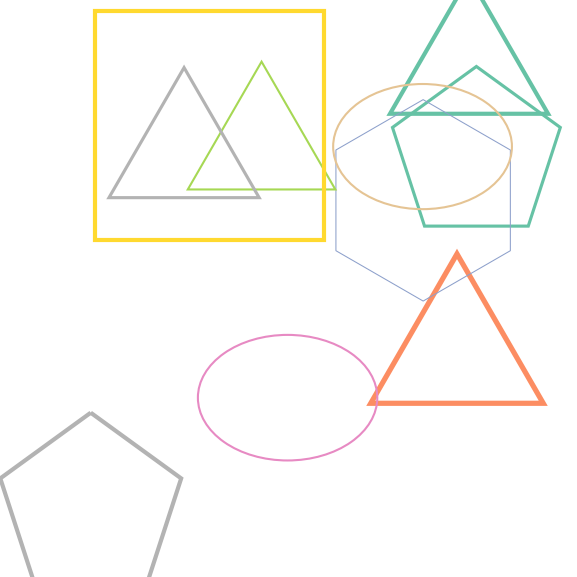[{"shape": "triangle", "thickness": 2, "radius": 0.79, "center": [0.812, 0.881]}, {"shape": "pentagon", "thickness": 1.5, "radius": 0.76, "center": [0.825, 0.731]}, {"shape": "triangle", "thickness": 2.5, "radius": 0.86, "center": [0.791, 0.387]}, {"shape": "hexagon", "thickness": 0.5, "radius": 0.87, "center": [0.733, 0.652]}, {"shape": "oval", "thickness": 1, "radius": 0.78, "center": [0.498, 0.311]}, {"shape": "triangle", "thickness": 1, "radius": 0.74, "center": [0.453, 0.745]}, {"shape": "square", "thickness": 2, "radius": 0.99, "center": [0.363, 0.782]}, {"shape": "oval", "thickness": 1, "radius": 0.77, "center": [0.732, 0.745]}, {"shape": "pentagon", "thickness": 2, "radius": 0.82, "center": [0.157, 0.12]}, {"shape": "triangle", "thickness": 1.5, "radius": 0.75, "center": [0.319, 0.732]}]